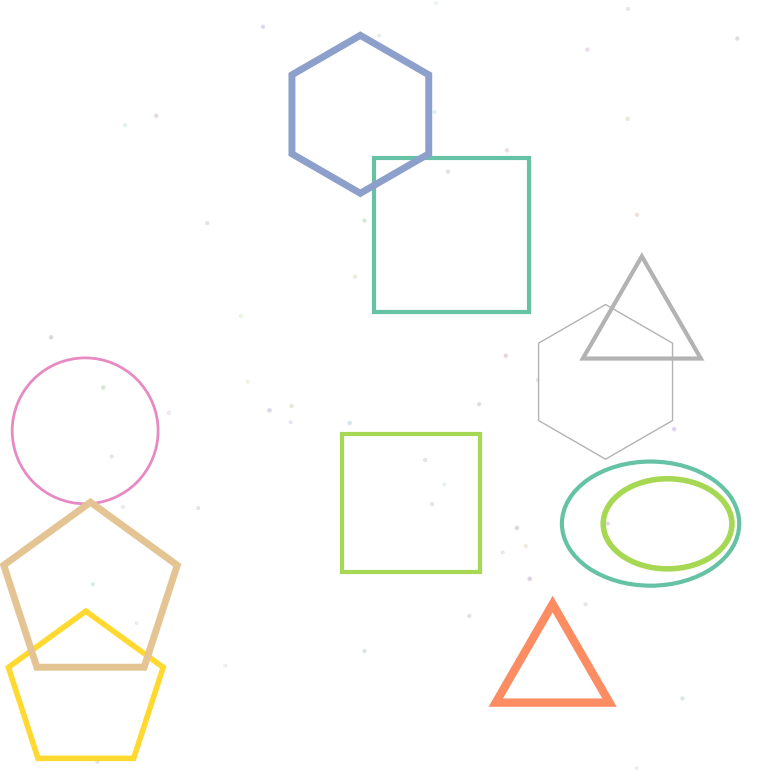[{"shape": "square", "thickness": 1.5, "radius": 0.5, "center": [0.586, 0.695]}, {"shape": "oval", "thickness": 1.5, "radius": 0.58, "center": [0.845, 0.32]}, {"shape": "triangle", "thickness": 3, "radius": 0.43, "center": [0.718, 0.13]}, {"shape": "hexagon", "thickness": 2.5, "radius": 0.51, "center": [0.468, 0.852]}, {"shape": "circle", "thickness": 1, "radius": 0.47, "center": [0.111, 0.44]}, {"shape": "oval", "thickness": 2, "radius": 0.42, "center": [0.867, 0.32]}, {"shape": "square", "thickness": 1.5, "radius": 0.45, "center": [0.533, 0.347]}, {"shape": "pentagon", "thickness": 2, "radius": 0.53, "center": [0.111, 0.101]}, {"shape": "pentagon", "thickness": 2.5, "radius": 0.59, "center": [0.118, 0.229]}, {"shape": "hexagon", "thickness": 0.5, "radius": 0.5, "center": [0.786, 0.504]}, {"shape": "triangle", "thickness": 1.5, "radius": 0.44, "center": [0.834, 0.579]}]